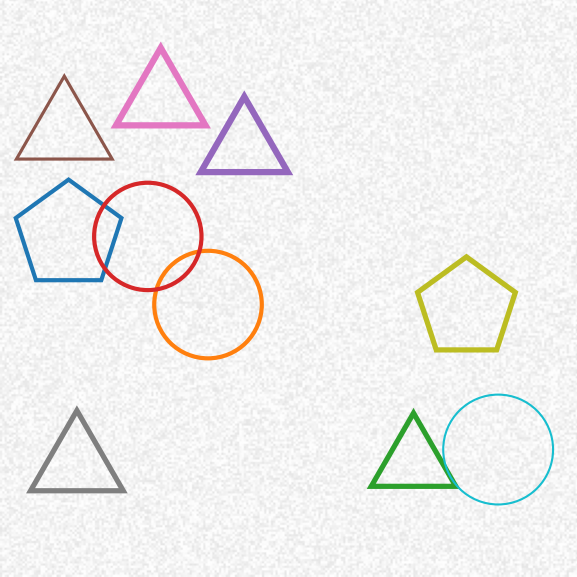[{"shape": "pentagon", "thickness": 2, "radius": 0.48, "center": [0.119, 0.592]}, {"shape": "circle", "thickness": 2, "radius": 0.47, "center": [0.36, 0.472]}, {"shape": "triangle", "thickness": 2.5, "radius": 0.42, "center": [0.716, 0.199]}, {"shape": "circle", "thickness": 2, "radius": 0.46, "center": [0.256, 0.59]}, {"shape": "triangle", "thickness": 3, "radius": 0.44, "center": [0.423, 0.745]}, {"shape": "triangle", "thickness": 1.5, "radius": 0.48, "center": [0.111, 0.772]}, {"shape": "triangle", "thickness": 3, "radius": 0.45, "center": [0.278, 0.827]}, {"shape": "triangle", "thickness": 2.5, "radius": 0.46, "center": [0.133, 0.196]}, {"shape": "pentagon", "thickness": 2.5, "radius": 0.45, "center": [0.808, 0.465]}, {"shape": "circle", "thickness": 1, "radius": 0.48, "center": [0.863, 0.221]}]